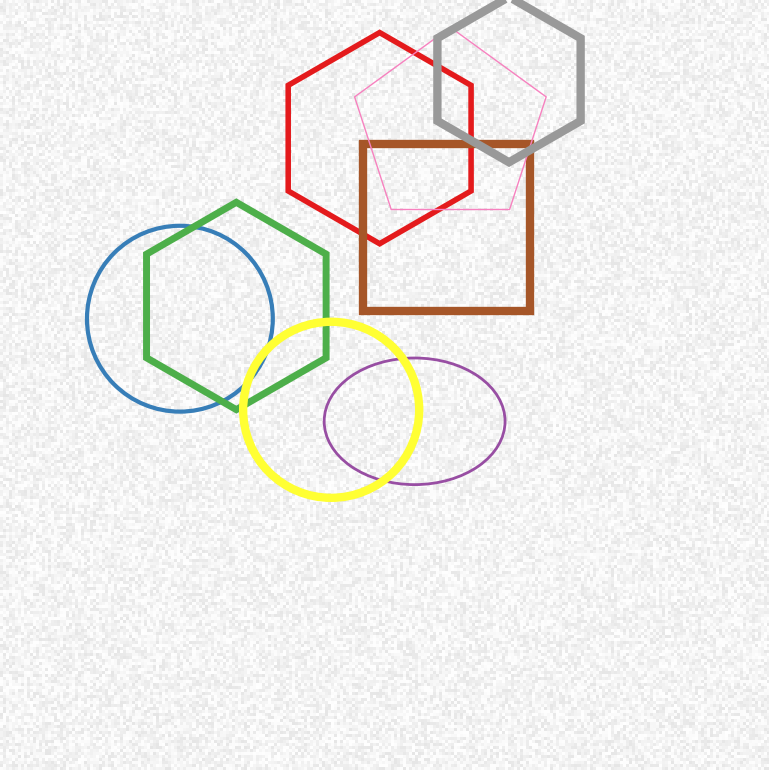[{"shape": "hexagon", "thickness": 2, "radius": 0.69, "center": [0.493, 0.821]}, {"shape": "circle", "thickness": 1.5, "radius": 0.6, "center": [0.234, 0.586]}, {"shape": "hexagon", "thickness": 2.5, "radius": 0.67, "center": [0.307, 0.603]}, {"shape": "oval", "thickness": 1, "radius": 0.59, "center": [0.538, 0.453]}, {"shape": "circle", "thickness": 3, "radius": 0.57, "center": [0.43, 0.468]}, {"shape": "square", "thickness": 3, "radius": 0.54, "center": [0.58, 0.705]}, {"shape": "pentagon", "thickness": 0.5, "radius": 0.65, "center": [0.585, 0.834]}, {"shape": "hexagon", "thickness": 3, "radius": 0.54, "center": [0.661, 0.897]}]